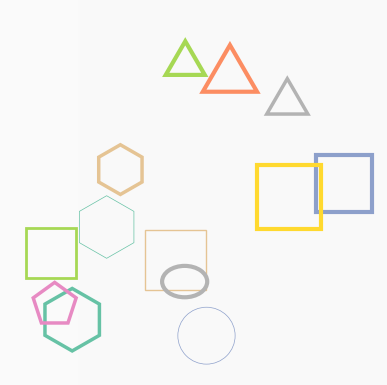[{"shape": "hexagon", "thickness": 2.5, "radius": 0.41, "center": [0.186, 0.17]}, {"shape": "hexagon", "thickness": 0.5, "radius": 0.41, "center": [0.275, 0.41]}, {"shape": "triangle", "thickness": 3, "radius": 0.4, "center": [0.593, 0.802]}, {"shape": "circle", "thickness": 0.5, "radius": 0.37, "center": [0.533, 0.128]}, {"shape": "square", "thickness": 3, "radius": 0.37, "center": [0.888, 0.524]}, {"shape": "pentagon", "thickness": 2.5, "radius": 0.29, "center": [0.141, 0.208]}, {"shape": "triangle", "thickness": 3, "radius": 0.29, "center": [0.478, 0.835]}, {"shape": "square", "thickness": 2, "radius": 0.32, "center": [0.132, 0.342]}, {"shape": "square", "thickness": 3, "radius": 0.42, "center": [0.746, 0.488]}, {"shape": "hexagon", "thickness": 2.5, "radius": 0.32, "center": [0.311, 0.559]}, {"shape": "square", "thickness": 1, "radius": 0.39, "center": [0.454, 0.325]}, {"shape": "oval", "thickness": 3, "radius": 0.29, "center": [0.477, 0.269]}, {"shape": "triangle", "thickness": 2.5, "radius": 0.31, "center": [0.741, 0.734]}]